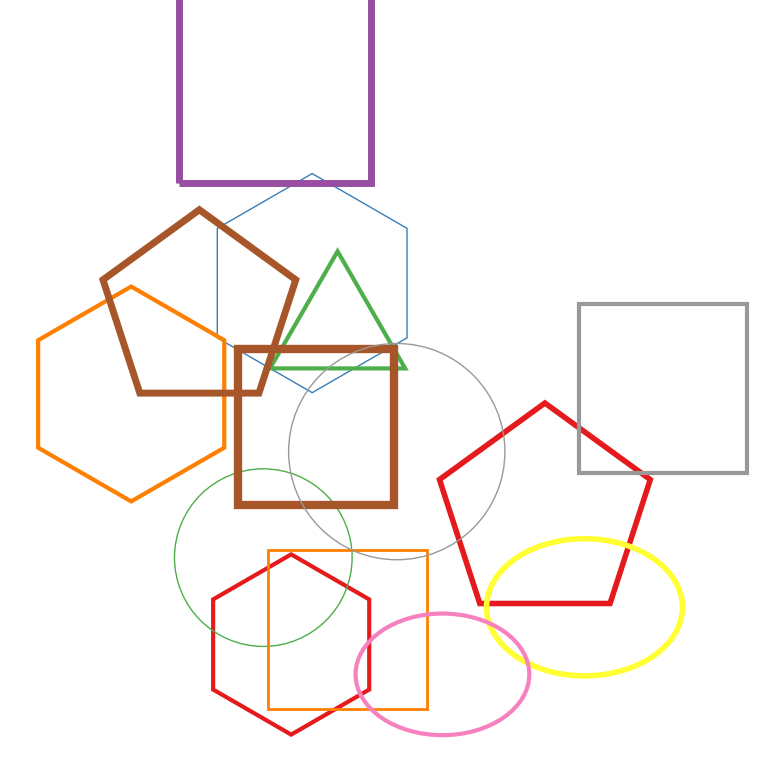[{"shape": "pentagon", "thickness": 2, "radius": 0.72, "center": [0.708, 0.333]}, {"shape": "hexagon", "thickness": 1.5, "radius": 0.59, "center": [0.378, 0.163]}, {"shape": "hexagon", "thickness": 0.5, "radius": 0.71, "center": [0.405, 0.632]}, {"shape": "circle", "thickness": 0.5, "radius": 0.58, "center": [0.342, 0.276]}, {"shape": "triangle", "thickness": 1.5, "radius": 0.51, "center": [0.438, 0.572]}, {"shape": "square", "thickness": 2.5, "radius": 0.62, "center": [0.357, 0.887]}, {"shape": "hexagon", "thickness": 1.5, "radius": 0.7, "center": [0.17, 0.488]}, {"shape": "square", "thickness": 1, "radius": 0.52, "center": [0.451, 0.182]}, {"shape": "oval", "thickness": 2, "radius": 0.64, "center": [0.759, 0.211]}, {"shape": "pentagon", "thickness": 2.5, "radius": 0.66, "center": [0.259, 0.596]}, {"shape": "square", "thickness": 3, "radius": 0.51, "center": [0.41, 0.446]}, {"shape": "oval", "thickness": 1.5, "radius": 0.56, "center": [0.575, 0.124]}, {"shape": "circle", "thickness": 0.5, "radius": 0.7, "center": [0.515, 0.413]}, {"shape": "square", "thickness": 1.5, "radius": 0.55, "center": [0.861, 0.496]}]